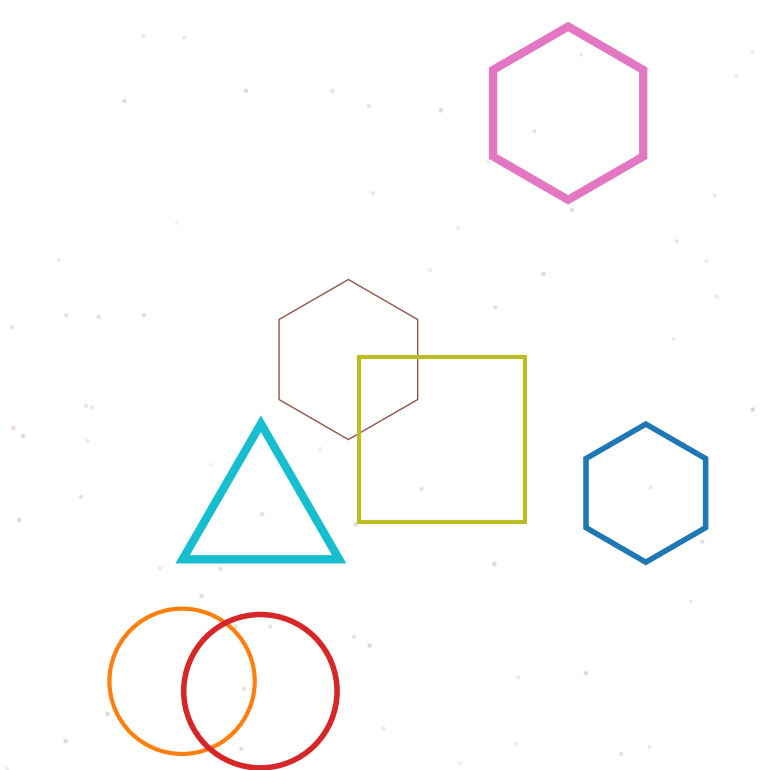[{"shape": "hexagon", "thickness": 2, "radius": 0.45, "center": [0.839, 0.36]}, {"shape": "circle", "thickness": 1.5, "radius": 0.47, "center": [0.236, 0.115]}, {"shape": "circle", "thickness": 2, "radius": 0.5, "center": [0.338, 0.102]}, {"shape": "hexagon", "thickness": 0.5, "radius": 0.52, "center": [0.452, 0.533]}, {"shape": "hexagon", "thickness": 3, "radius": 0.56, "center": [0.738, 0.853]}, {"shape": "square", "thickness": 1.5, "radius": 0.54, "center": [0.574, 0.429]}, {"shape": "triangle", "thickness": 3, "radius": 0.59, "center": [0.339, 0.332]}]